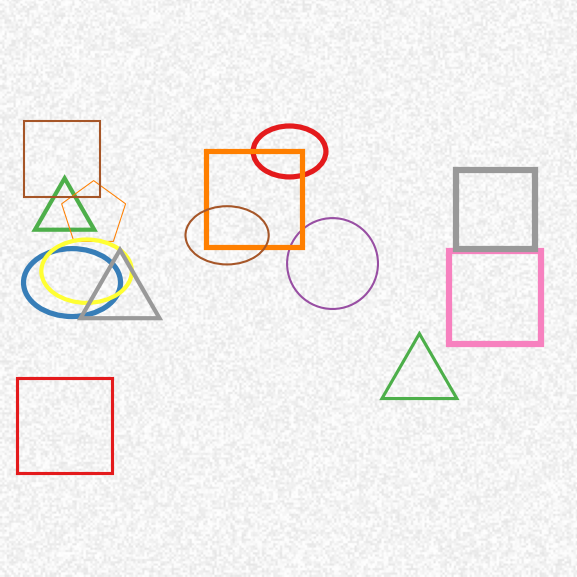[{"shape": "oval", "thickness": 2.5, "radius": 0.32, "center": [0.501, 0.737]}, {"shape": "square", "thickness": 1.5, "radius": 0.41, "center": [0.112, 0.262]}, {"shape": "oval", "thickness": 2.5, "radius": 0.42, "center": [0.125, 0.51]}, {"shape": "triangle", "thickness": 2, "radius": 0.3, "center": [0.112, 0.631]}, {"shape": "triangle", "thickness": 1.5, "radius": 0.37, "center": [0.726, 0.346]}, {"shape": "circle", "thickness": 1, "radius": 0.39, "center": [0.576, 0.543]}, {"shape": "pentagon", "thickness": 0.5, "radius": 0.29, "center": [0.162, 0.628]}, {"shape": "square", "thickness": 2.5, "radius": 0.42, "center": [0.44, 0.654]}, {"shape": "oval", "thickness": 2, "radius": 0.39, "center": [0.15, 0.53]}, {"shape": "oval", "thickness": 1, "radius": 0.36, "center": [0.393, 0.592]}, {"shape": "square", "thickness": 1, "radius": 0.33, "center": [0.107, 0.724]}, {"shape": "square", "thickness": 3, "radius": 0.4, "center": [0.857, 0.484]}, {"shape": "square", "thickness": 3, "radius": 0.34, "center": [0.858, 0.637]}, {"shape": "triangle", "thickness": 2, "radius": 0.39, "center": [0.208, 0.488]}]